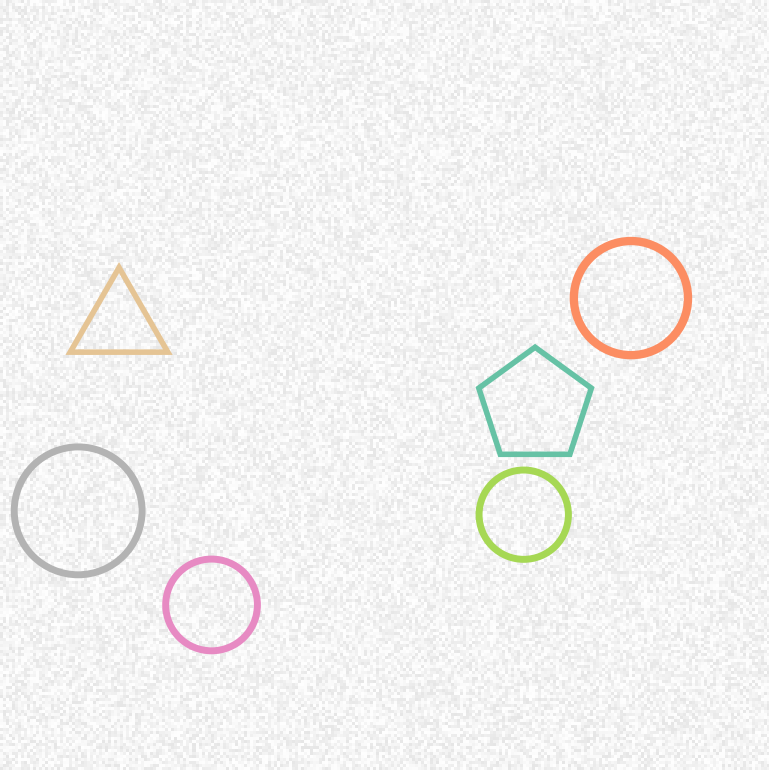[{"shape": "pentagon", "thickness": 2, "radius": 0.38, "center": [0.695, 0.472]}, {"shape": "circle", "thickness": 3, "radius": 0.37, "center": [0.819, 0.613]}, {"shape": "circle", "thickness": 2.5, "radius": 0.3, "center": [0.275, 0.214]}, {"shape": "circle", "thickness": 2.5, "radius": 0.29, "center": [0.68, 0.332]}, {"shape": "triangle", "thickness": 2, "radius": 0.37, "center": [0.155, 0.579]}, {"shape": "circle", "thickness": 2.5, "radius": 0.42, "center": [0.101, 0.337]}]